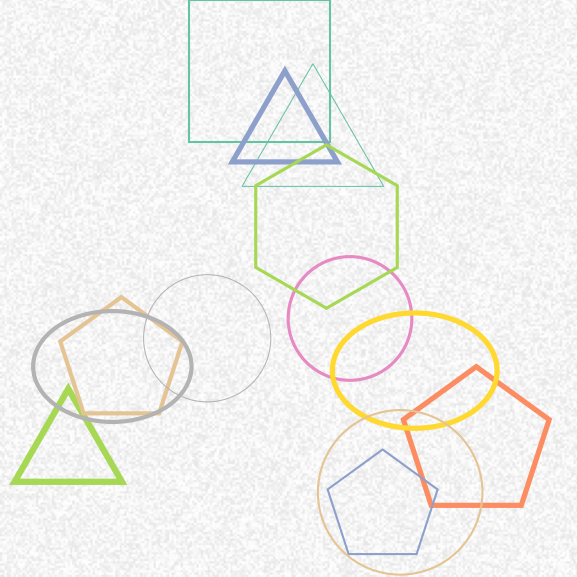[{"shape": "triangle", "thickness": 0.5, "radius": 0.71, "center": [0.542, 0.747]}, {"shape": "square", "thickness": 1, "radius": 0.61, "center": [0.449, 0.877]}, {"shape": "pentagon", "thickness": 2.5, "radius": 0.66, "center": [0.825, 0.231]}, {"shape": "pentagon", "thickness": 1, "radius": 0.5, "center": [0.663, 0.121]}, {"shape": "triangle", "thickness": 2.5, "radius": 0.53, "center": [0.493, 0.771]}, {"shape": "circle", "thickness": 1.5, "radius": 0.54, "center": [0.606, 0.448]}, {"shape": "triangle", "thickness": 3, "radius": 0.54, "center": [0.118, 0.219]}, {"shape": "hexagon", "thickness": 1.5, "radius": 0.71, "center": [0.565, 0.607]}, {"shape": "oval", "thickness": 2.5, "radius": 0.71, "center": [0.718, 0.357]}, {"shape": "pentagon", "thickness": 2, "radius": 0.56, "center": [0.21, 0.373]}, {"shape": "circle", "thickness": 1, "radius": 0.71, "center": [0.693, 0.147]}, {"shape": "circle", "thickness": 0.5, "radius": 0.55, "center": [0.359, 0.413]}, {"shape": "oval", "thickness": 2, "radius": 0.69, "center": [0.195, 0.364]}]